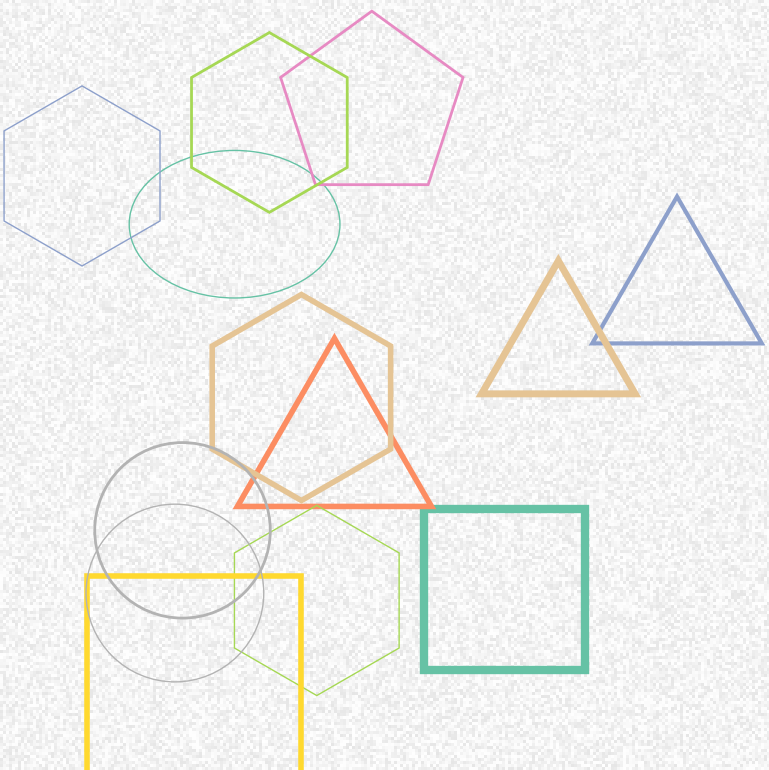[{"shape": "square", "thickness": 3, "radius": 0.52, "center": [0.655, 0.234]}, {"shape": "oval", "thickness": 0.5, "radius": 0.68, "center": [0.305, 0.709]}, {"shape": "triangle", "thickness": 2, "radius": 0.73, "center": [0.434, 0.415]}, {"shape": "hexagon", "thickness": 0.5, "radius": 0.58, "center": [0.107, 0.772]}, {"shape": "triangle", "thickness": 1.5, "radius": 0.64, "center": [0.879, 0.618]}, {"shape": "pentagon", "thickness": 1, "radius": 0.62, "center": [0.483, 0.861]}, {"shape": "hexagon", "thickness": 1, "radius": 0.58, "center": [0.35, 0.841]}, {"shape": "hexagon", "thickness": 0.5, "radius": 0.62, "center": [0.411, 0.22]}, {"shape": "square", "thickness": 2, "radius": 0.7, "center": [0.252, 0.113]}, {"shape": "triangle", "thickness": 2.5, "radius": 0.58, "center": [0.725, 0.546]}, {"shape": "hexagon", "thickness": 2, "radius": 0.67, "center": [0.391, 0.484]}, {"shape": "circle", "thickness": 1, "radius": 0.57, "center": [0.237, 0.311]}, {"shape": "circle", "thickness": 0.5, "radius": 0.58, "center": [0.227, 0.23]}]